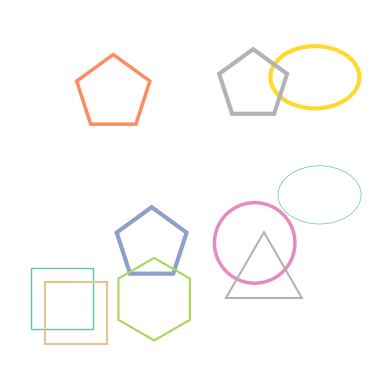[{"shape": "oval", "thickness": 0.5, "radius": 0.54, "center": [0.83, 0.494]}, {"shape": "square", "thickness": 1, "radius": 0.4, "center": [0.162, 0.225]}, {"shape": "pentagon", "thickness": 2.5, "radius": 0.5, "center": [0.294, 0.758]}, {"shape": "pentagon", "thickness": 3, "radius": 0.48, "center": [0.394, 0.366]}, {"shape": "circle", "thickness": 2.5, "radius": 0.52, "center": [0.662, 0.369]}, {"shape": "hexagon", "thickness": 1.5, "radius": 0.54, "center": [0.4, 0.223]}, {"shape": "oval", "thickness": 3, "radius": 0.58, "center": [0.818, 0.799]}, {"shape": "square", "thickness": 1.5, "radius": 0.4, "center": [0.198, 0.187]}, {"shape": "triangle", "thickness": 1.5, "radius": 0.57, "center": [0.686, 0.283]}, {"shape": "pentagon", "thickness": 3, "radius": 0.46, "center": [0.657, 0.779]}]